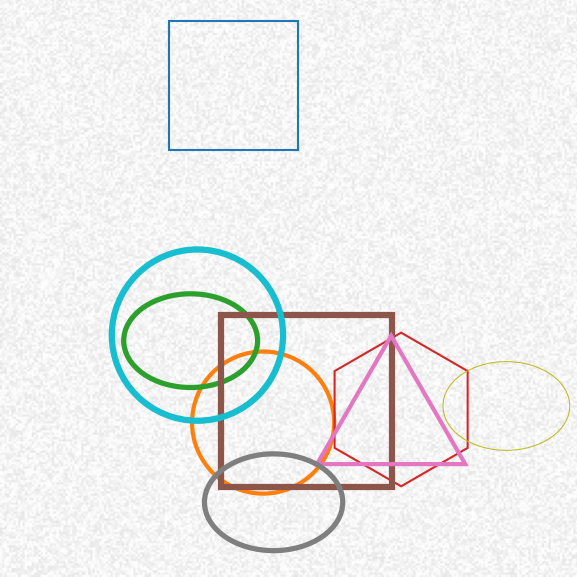[{"shape": "square", "thickness": 1, "radius": 0.56, "center": [0.404, 0.851]}, {"shape": "circle", "thickness": 2, "radius": 0.62, "center": [0.456, 0.267]}, {"shape": "oval", "thickness": 2.5, "radius": 0.58, "center": [0.33, 0.409]}, {"shape": "hexagon", "thickness": 1, "radius": 0.67, "center": [0.695, 0.29]}, {"shape": "square", "thickness": 3, "radius": 0.74, "center": [0.531, 0.305]}, {"shape": "triangle", "thickness": 2, "radius": 0.74, "center": [0.677, 0.27]}, {"shape": "oval", "thickness": 2.5, "radius": 0.6, "center": [0.474, 0.129]}, {"shape": "oval", "thickness": 0.5, "radius": 0.55, "center": [0.877, 0.296]}, {"shape": "circle", "thickness": 3, "radius": 0.74, "center": [0.342, 0.419]}]